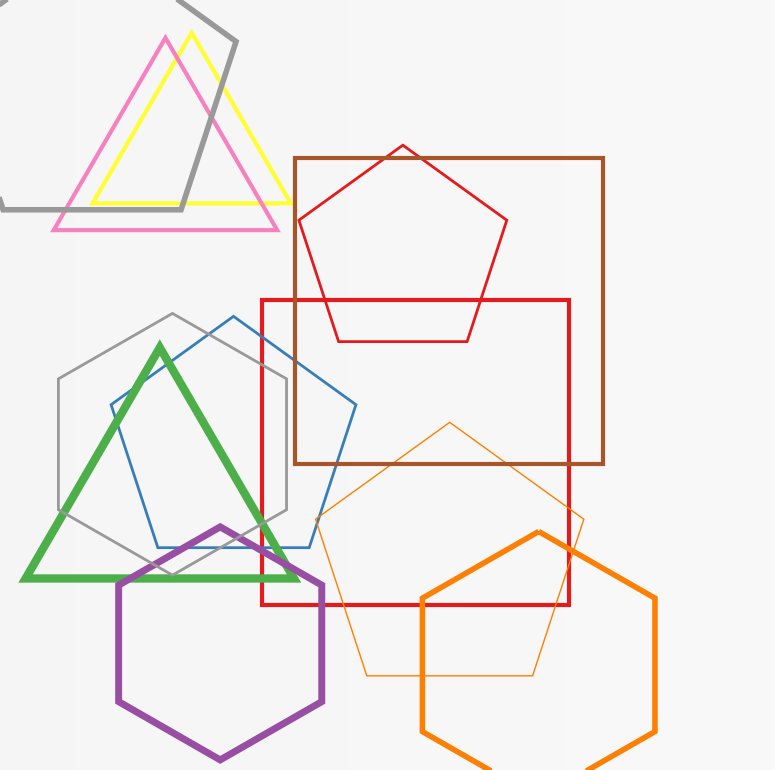[{"shape": "pentagon", "thickness": 1, "radius": 0.71, "center": [0.52, 0.67]}, {"shape": "square", "thickness": 1.5, "radius": 0.99, "center": [0.536, 0.412]}, {"shape": "pentagon", "thickness": 1, "radius": 0.83, "center": [0.301, 0.423]}, {"shape": "triangle", "thickness": 3, "radius": 1.0, "center": [0.206, 0.349]}, {"shape": "hexagon", "thickness": 2.5, "radius": 0.76, "center": [0.284, 0.164]}, {"shape": "pentagon", "thickness": 0.5, "radius": 0.91, "center": [0.58, 0.27]}, {"shape": "hexagon", "thickness": 2, "radius": 0.87, "center": [0.695, 0.137]}, {"shape": "triangle", "thickness": 1.5, "radius": 0.74, "center": [0.247, 0.81]}, {"shape": "square", "thickness": 1.5, "radius": 0.99, "center": [0.58, 0.596]}, {"shape": "triangle", "thickness": 1.5, "radius": 0.83, "center": [0.213, 0.784]}, {"shape": "pentagon", "thickness": 2, "radius": 0.98, "center": [0.119, 0.886]}, {"shape": "hexagon", "thickness": 1, "radius": 0.85, "center": [0.223, 0.423]}]